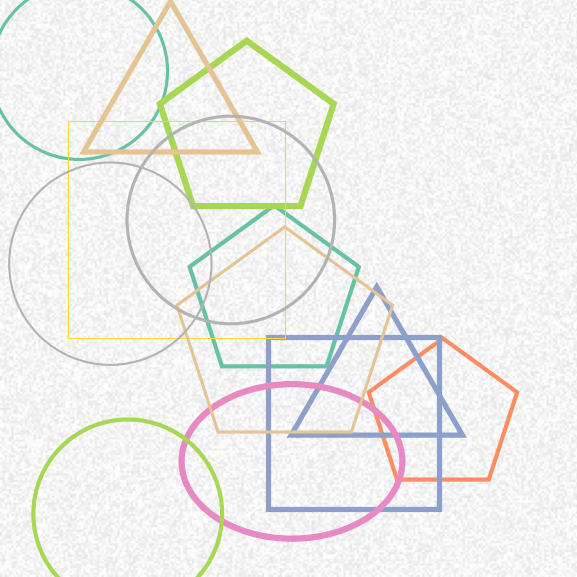[{"shape": "circle", "thickness": 1.5, "radius": 0.76, "center": [0.137, 0.876]}, {"shape": "pentagon", "thickness": 2, "radius": 0.77, "center": [0.475, 0.489]}, {"shape": "pentagon", "thickness": 2, "radius": 0.68, "center": [0.767, 0.278]}, {"shape": "square", "thickness": 2.5, "radius": 0.74, "center": [0.613, 0.266]}, {"shape": "triangle", "thickness": 2.5, "radius": 0.86, "center": [0.652, 0.331]}, {"shape": "oval", "thickness": 3, "radius": 0.96, "center": [0.506, 0.2]}, {"shape": "pentagon", "thickness": 3, "radius": 0.79, "center": [0.427, 0.77]}, {"shape": "circle", "thickness": 2, "radius": 0.82, "center": [0.221, 0.109]}, {"shape": "square", "thickness": 0.5, "radius": 0.94, "center": [0.306, 0.602]}, {"shape": "triangle", "thickness": 2.5, "radius": 0.87, "center": [0.295, 0.823]}, {"shape": "pentagon", "thickness": 1.5, "radius": 0.98, "center": [0.493, 0.41]}, {"shape": "circle", "thickness": 1, "radius": 0.88, "center": [0.191, 0.543]}, {"shape": "circle", "thickness": 1.5, "radius": 0.9, "center": [0.4, 0.618]}]